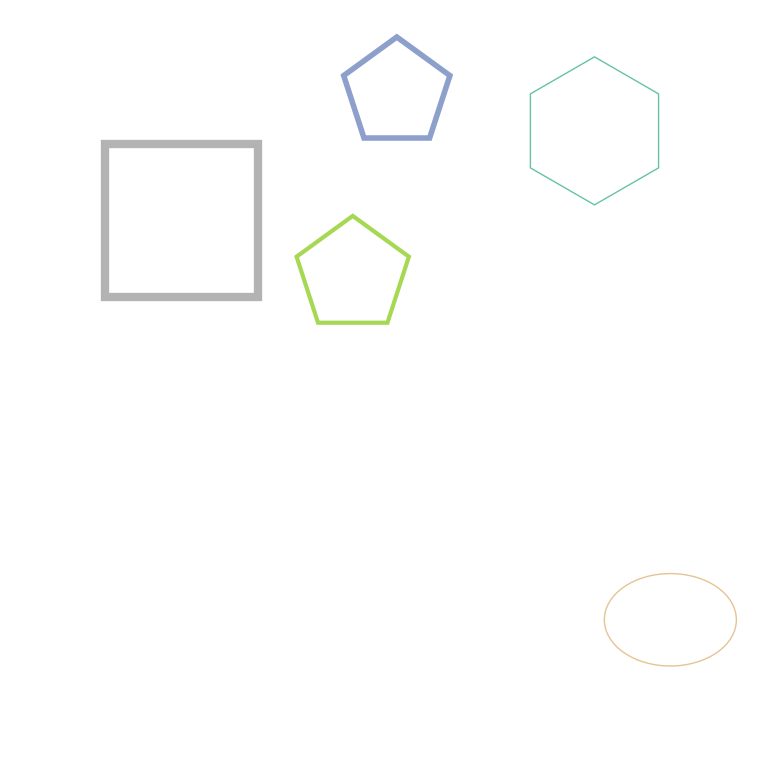[{"shape": "hexagon", "thickness": 0.5, "radius": 0.48, "center": [0.772, 0.83]}, {"shape": "pentagon", "thickness": 2, "radius": 0.36, "center": [0.515, 0.879]}, {"shape": "pentagon", "thickness": 1.5, "radius": 0.38, "center": [0.458, 0.643]}, {"shape": "oval", "thickness": 0.5, "radius": 0.43, "center": [0.871, 0.195]}, {"shape": "square", "thickness": 3, "radius": 0.5, "center": [0.236, 0.714]}]